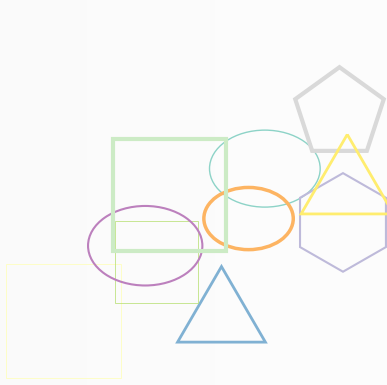[{"shape": "oval", "thickness": 1, "radius": 0.71, "center": [0.683, 0.562]}, {"shape": "square", "thickness": 0.5, "radius": 0.74, "center": [0.164, 0.166]}, {"shape": "hexagon", "thickness": 1.5, "radius": 0.64, "center": [0.885, 0.422]}, {"shape": "triangle", "thickness": 2, "radius": 0.65, "center": [0.572, 0.177]}, {"shape": "oval", "thickness": 2.5, "radius": 0.58, "center": [0.641, 0.432]}, {"shape": "square", "thickness": 0.5, "radius": 0.53, "center": [0.404, 0.319]}, {"shape": "pentagon", "thickness": 3, "radius": 0.6, "center": [0.876, 0.705]}, {"shape": "oval", "thickness": 1.5, "radius": 0.74, "center": [0.375, 0.362]}, {"shape": "square", "thickness": 3, "radius": 0.73, "center": [0.437, 0.494]}, {"shape": "triangle", "thickness": 2, "radius": 0.69, "center": [0.896, 0.513]}]